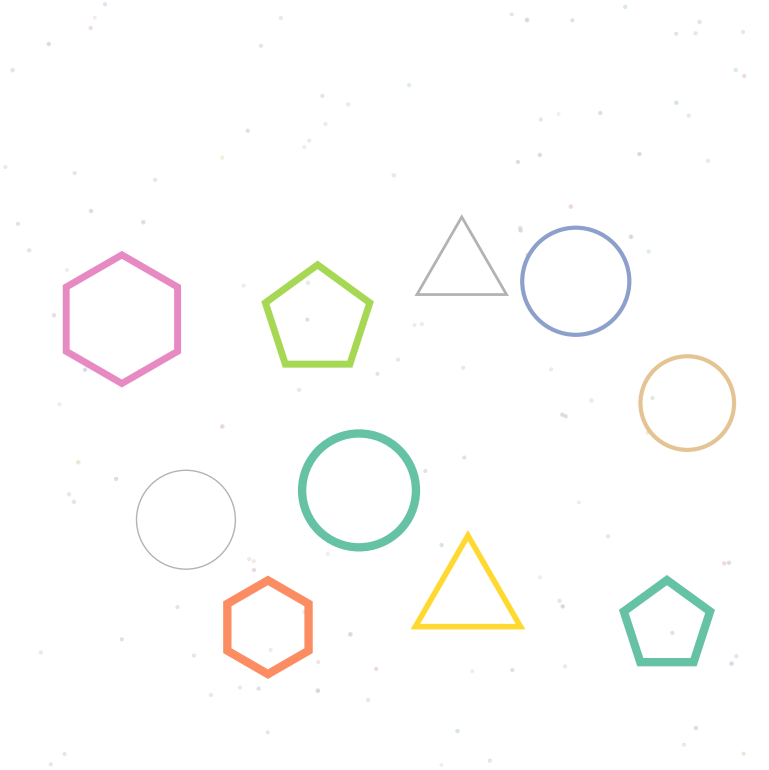[{"shape": "pentagon", "thickness": 3, "radius": 0.29, "center": [0.866, 0.188]}, {"shape": "circle", "thickness": 3, "radius": 0.37, "center": [0.466, 0.363]}, {"shape": "hexagon", "thickness": 3, "radius": 0.3, "center": [0.348, 0.185]}, {"shape": "circle", "thickness": 1.5, "radius": 0.35, "center": [0.748, 0.635]}, {"shape": "hexagon", "thickness": 2.5, "radius": 0.42, "center": [0.158, 0.585]}, {"shape": "pentagon", "thickness": 2.5, "radius": 0.36, "center": [0.412, 0.585]}, {"shape": "triangle", "thickness": 2, "radius": 0.39, "center": [0.608, 0.226]}, {"shape": "circle", "thickness": 1.5, "radius": 0.3, "center": [0.893, 0.477]}, {"shape": "circle", "thickness": 0.5, "radius": 0.32, "center": [0.241, 0.325]}, {"shape": "triangle", "thickness": 1, "radius": 0.34, "center": [0.6, 0.651]}]